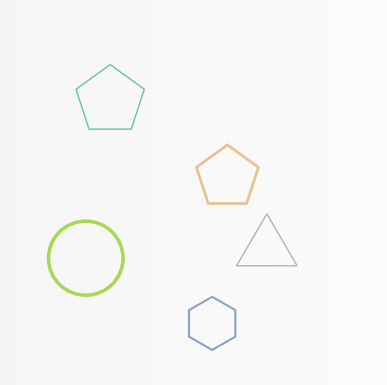[{"shape": "pentagon", "thickness": 1, "radius": 0.46, "center": [0.284, 0.74]}, {"shape": "hexagon", "thickness": 1.5, "radius": 0.35, "center": [0.548, 0.16]}, {"shape": "circle", "thickness": 2.5, "radius": 0.48, "center": [0.221, 0.329]}, {"shape": "pentagon", "thickness": 2, "radius": 0.42, "center": [0.587, 0.54]}, {"shape": "triangle", "thickness": 1, "radius": 0.45, "center": [0.689, 0.355]}]